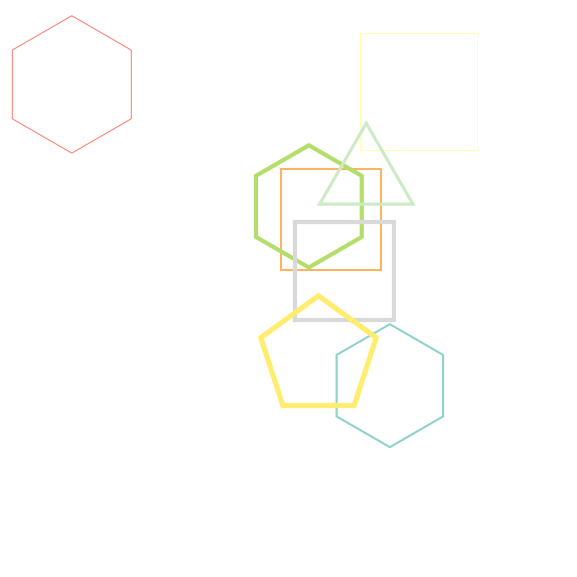[{"shape": "hexagon", "thickness": 1, "radius": 0.53, "center": [0.675, 0.331]}, {"shape": "square", "thickness": 0.5, "radius": 0.51, "center": [0.725, 0.84]}, {"shape": "hexagon", "thickness": 0.5, "radius": 0.59, "center": [0.124, 0.853]}, {"shape": "square", "thickness": 1, "radius": 0.44, "center": [0.573, 0.619]}, {"shape": "hexagon", "thickness": 2, "radius": 0.53, "center": [0.535, 0.642]}, {"shape": "square", "thickness": 2, "radius": 0.43, "center": [0.596, 0.53]}, {"shape": "triangle", "thickness": 1.5, "radius": 0.47, "center": [0.634, 0.692]}, {"shape": "pentagon", "thickness": 2.5, "radius": 0.53, "center": [0.552, 0.382]}]